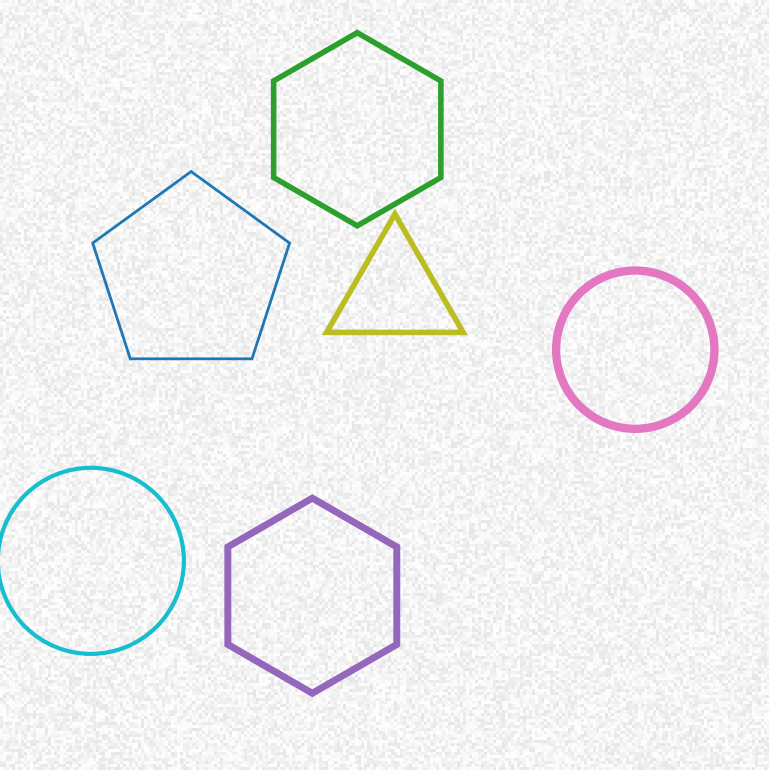[{"shape": "pentagon", "thickness": 1, "radius": 0.67, "center": [0.248, 0.643]}, {"shape": "hexagon", "thickness": 2, "radius": 0.63, "center": [0.464, 0.832]}, {"shape": "hexagon", "thickness": 2.5, "radius": 0.63, "center": [0.406, 0.226]}, {"shape": "circle", "thickness": 3, "radius": 0.51, "center": [0.825, 0.546]}, {"shape": "triangle", "thickness": 2, "radius": 0.51, "center": [0.513, 0.619]}, {"shape": "circle", "thickness": 1.5, "radius": 0.6, "center": [0.118, 0.272]}]